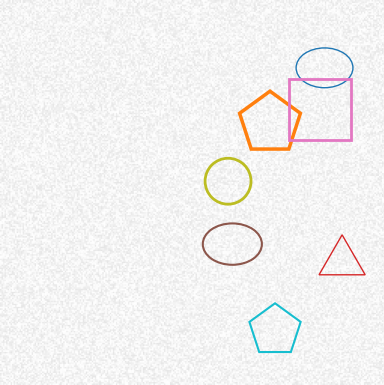[{"shape": "oval", "thickness": 1, "radius": 0.37, "center": [0.843, 0.824]}, {"shape": "pentagon", "thickness": 2.5, "radius": 0.42, "center": [0.701, 0.68]}, {"shape": "triangle", "thickness": 1, "radius": 0.35, "center": [0.889, 0.321]}, {"shape": "oval", "thickness": 1.5, "radius": 0.38, "center": [0.603, 0.366]}, {"shape": "square", "thickness": 2, "radius": 0.4, "center": [0.831, 0.715]}, {"shape": "circle", "thickness": 2, "radius": 0.3, "center": [0.592, 0.529]}, {"shape": "pentagon", "thickness": 1.5, "radius": 0.35, "center": [0.714, 0.142]}]